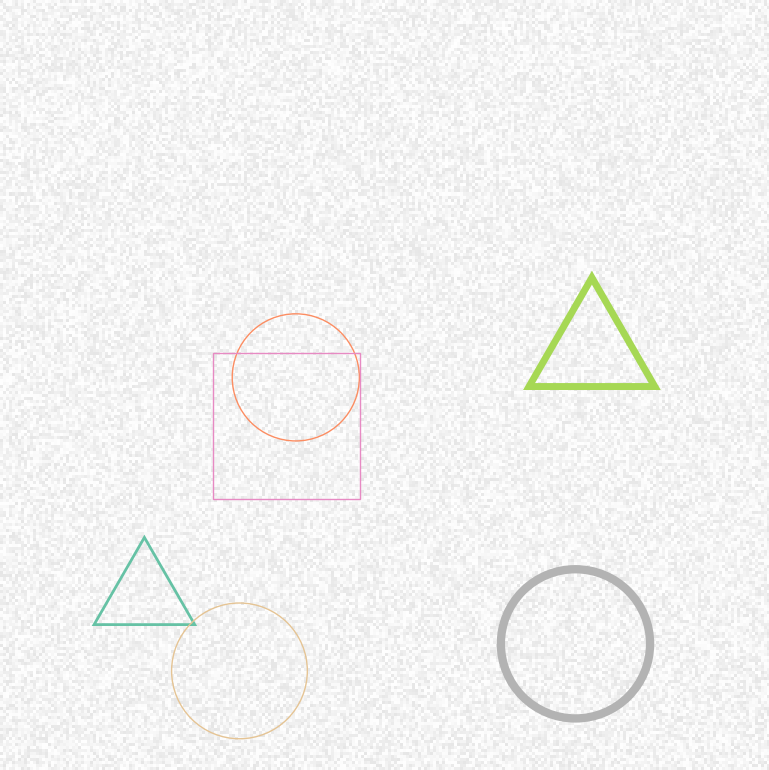[{"shape": "triangle", "thickness": 1, "radius": 0.38, "center": [0.188, 0.227]}, {"shape": "circle", "thickness": 0.5, "radius": 0.41, "center": [0.384, 0.51]}, {"shape": "square", "thickness": 0.5, "radius": 0.47, "center": [0.372, 0.447]}, {"shape": "triangle", "thickness": 2.5, "radius": 0.47, "center": [0.769, 0.545]}, {"shape": "circle", "thickness": 0.5, "radius": 0.44, "center": [0.311, 0.129]}, {"shape": "circle", "thickness": 3, "radius": 0.48, "center": [0.747, 0.164]}]